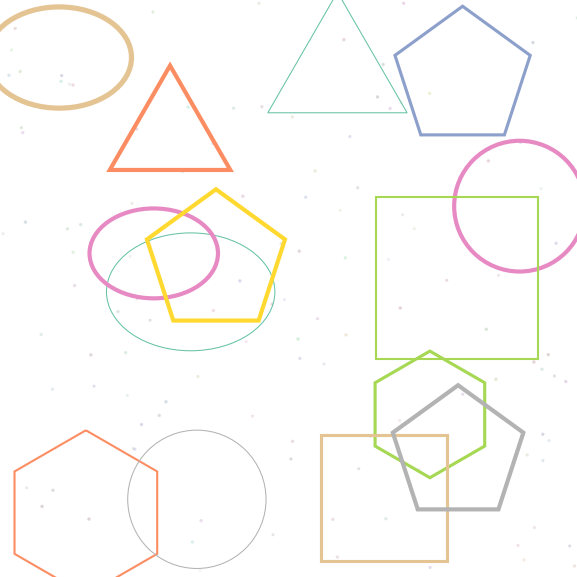[{"shape": "oval", "thickness": 0.5, "radius": 0.73, "center": [0.33, 0.494]}, {"shape": "triangle", "thickness": 0.5, "radius": 0.7, "center": [0.584, 0.873]}, {"shape": "triangle", "thickness": 2, "radius": 0.6, "center": [0.294, 0.765]}, {"shape": "hexagon", "thickness": 1, "radius": 0.71, "center": [0.149, 0.111]}, {"shape": "pentagon", "thickness": 1.5, "radius": 0.62, "center": [0.801, 0.865]}, {"shape": "oval", "thickness": 2, "radius": 0.56, "center": [0.266, 0.56]}, {"shape": "circle", "thickness": 2, "radius": 0.57, "center": [0.9, 0.642]}, {"shape": "square", "thickness": 1, "radius": 0.7, "center": [0.791, 0.517]}, {"shape": "hexagon", "thickness": 1.5, "radius": 0.55, "center": [0.744, 0.282]}, {"shape": "pentagon", "thickness": 2, "radius": 0.63, "center": [0.374, 0.546]}, {"shape": "oval", "thickness": 2.5, "radius": 0.63, "center": [0.102, 0.9]}, {"shape": "square", "thickness": 1.5, "radius": 0.54, "center": [0.665, 0.137]}, {"shape": "pentagon", "thickness": 2, "radius": 0.59, "center": [0.793, 0.213]}, {"shape": "circle", "thickness": 0.5, "radius": 0.6, "center": [0.341, 0.135]}]